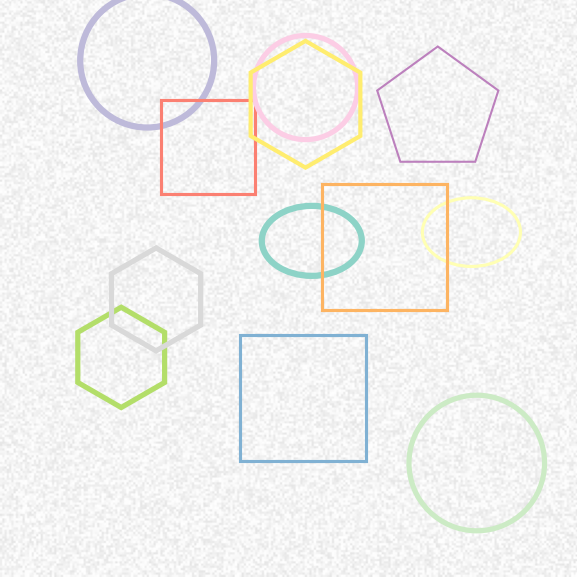[{"shape": "oval", "thickness": 3, "radius": 0.43, "center": [0.54, 0.582]}, {"shape": "oval", "thickness": 1.5, "radius": 0.42, "center": [0.816, 0.597]}, {"shape": "circle", "thickness": 3, "radius": 0.58, "center": [0.255, 0.894]}, {"shape": "square", "thickness": 1.5, "radius": 0.41, "center": [0.36, 0.745]}, {"shape": "square", "thickness": 1.5, "radius": 0.55, "center": [0.525, 0.31]}, {"shape": "square", "thickness": 1.5, "radius": 0.54, "center": [0.666, 0.571]}, {"shape": "hexagon", "thickness": 2.5, "radius": 0.43, "center": [0.21, 0.38]}, {"shape": "circle", "thickness": 2.5, "radius": 0.45, "center": [0.529, 0.848]}, {"shape": "hexagon", "thickness": 2.5, "radius": 0.45, "center": [0.27, 0.481]}, {"shape": "pentagon", "thickness": 1, "radius": 0.55, "center": [0.758, 0.808]}, {"shape": "circle", "thickness": 2.5, "radius": 0.59, "center": [0.826, 0.197]}, {"shape": "hexagon", "thickness": 2, "radius": 0.55, "center": [0.529, 0.819]}]